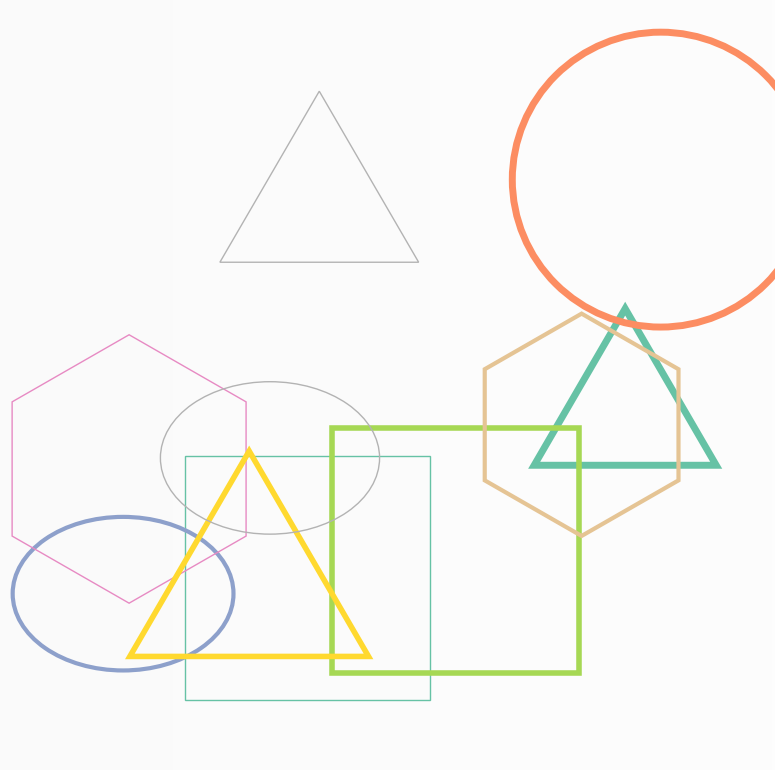[{"shape": "triangle", "thickness": 2.5, "radius": 0.68, "center": [0.807, 0.464]}, {"shape": "square", "thickness": 0.5, "radius": 0.79, "center": [0.397, 0.249]}, {"shape": "circle", "thickness": 2.5, "radius": 0.96, "center": [0.853, 0.767]}, {"shape": "oval", "thickness": 1.5, "radius": 0.71, "center": [0.159, 0.229]}, {"shape": "hexagon", "thickness": 0.5, "radius": 0.87, "center": [0.167, 0.391]}, {"shape": "square", "thickness": 2, "radius": 0.8, "center": [0.588, 0.285]}, {"shape": "triangle", "thickness": 2, "radius": 0.89, "center": [0.322, 0.236]}, {"shape": "hexagon", "thickness": 1.5, "radius": 0.72, "center": [0.75, 0.448]}, {"shape": "oval", "thickness": 0.5, "radius": 0.71, "center": [0.348, 0.405]}, {"shape": "triangle", "thickness": 0.5, "radius": 0.74, "center": [0.412, 0.733]}]